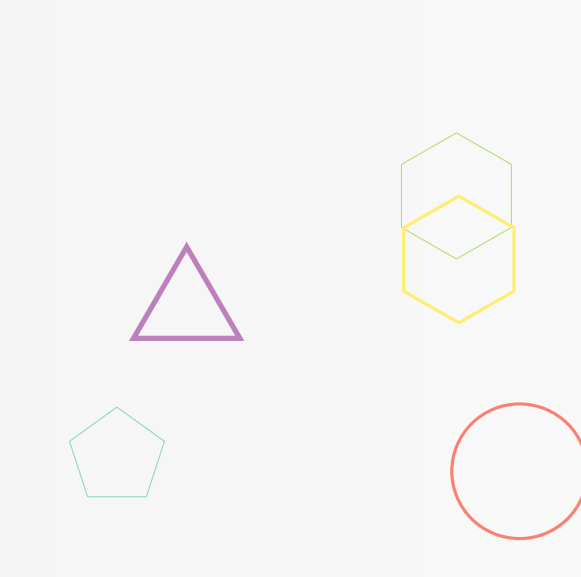[{"shape": "pentagon", "thickness": 0.5, "radius": 0.43, "center": [0.201, 0.208]}, {"shape": "circle", "thickness": 1.5, "radius": 0.58, "center": [0.894, 0.183]}, {"shape": "hexagon", "thickness": 0.5, "radius": 0.55, "center": [0.785, 0.66]}, {"shape": "triangle", "thickness": 2.5, "radius": 0.53, "center": [0.321, 0.466]}, {"shape": "hexagon", "thickness": 1.5, "radius": 0.55, "center": [0.789, 0.55]}]